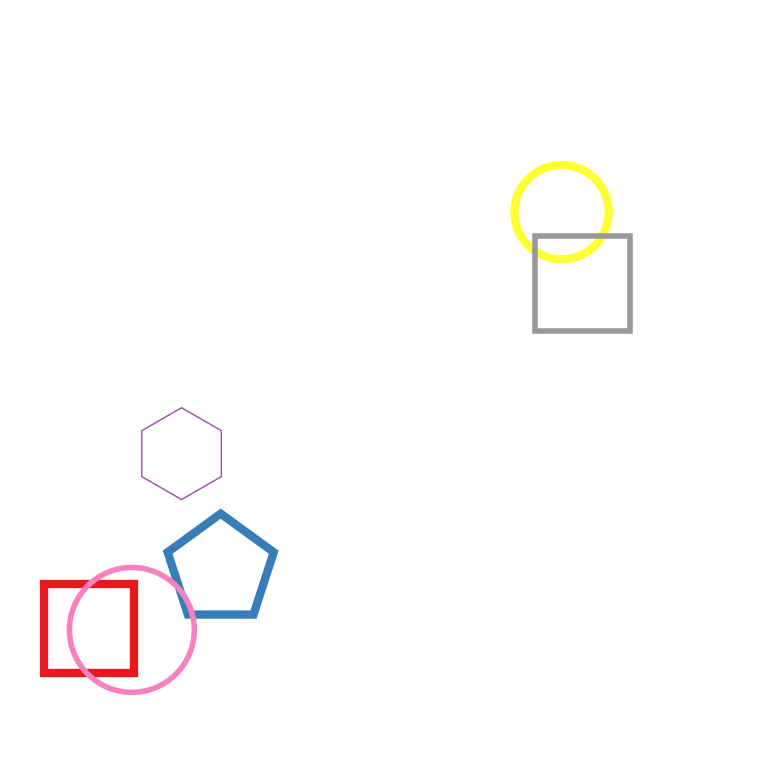[{"shape": "square", "thickness": 3, "radius": 0.29, "center": [0.115, 0.184]}, {"shape": "pentagon", "thickness": 3, "radius": 0.36, "center": [0.287, 0.26]}, {"shape": "hexagon", "thickness": 0.5, "radius": 0.3, "center": [0.236, 0.411]}, {"shape": "circle", "thickness": 3, "radius": 0.31, "center": [0.729, 0.724]}, {"shape": "circle", "thickness": 2, "radius": 0.41, "center": [0.171, 0.182]}, {"shape": "square", "thickness": 2, "radius": 0.31, "center": [0.757, 0.632]}]